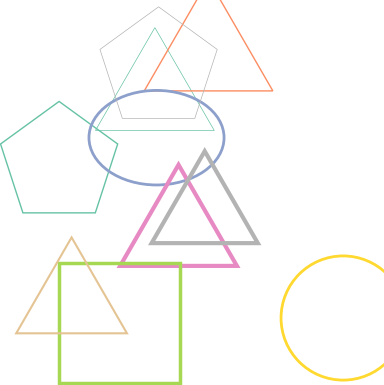[{"shape": "pentagon", "thickness": 1, "radius": 0.8, "center": [0.154, 0.577]}, {"shape": "triangle", "thickness": 0.5, "radius": 0.89, "center": [0.402, 0.75]}, {"shape": "triangle", "thickness": 1, "radius": 0.96, "center": [0.542, 0.86]}, {"shape": "oval", "thickness": 2, "radius": 0.88, "center": [0.407, 0.642]}, {"shape": "triangle", "thickness": 3, "radius": 0.88, "center": [0.464, 0.397]}, {"shape": "square", "thickness": 2.5, "radius": 0.78, "center": [0.311, 0.161]}, {"shape": "circle", "thickness": 2, "radius": 0.81, "center": [0.891, 0.174]}, {"shape": "triangle", "thickness": 1.5, "radius": 0.83, "center": [0.186, 0.217]}, {"shape": "pentagon", "thickness": 0.5, "radius": 0.8, "center": [0.412, 0.822]}, {"shape": "triangle", "thickness": 3, "radius": 0.8, "center": [0.532, 0.448]}]